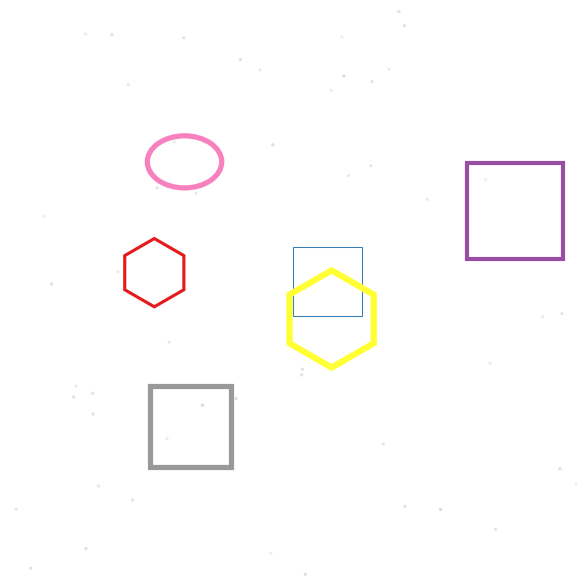[{"shape": "hexagon", "thickness": 1.5, "radius": 0.3, "center": [0.267, 0.527]}, {"shape": "square", "thickness": 0.5, "radius": 0.3, "center": [0.566, 0.511]}, {"shape": "square", "thickness": 2, "radius": 0.42, "center": [0.891, 0.634]}, {"shape": "hexagon", "thickness": 3, "radius": 0.42, "center": [0.574, 0.447]}, {"shape": "oval", "thickness": 2.5, "radius": 0.32, "center": [0.32, 0.719]}, {"shape": "square", "thickness": 2.5, "radius": 0.35, "center": [0.33, 0.261]}]